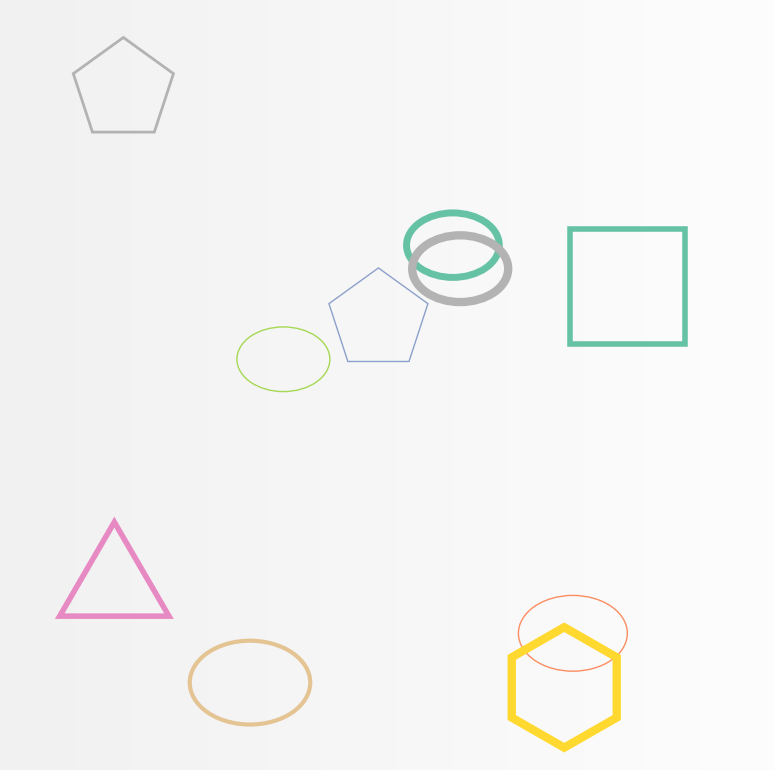[{"shape": "square", "thickness": 2, "radius": 0.37, "center": [0.81, 0.628]}, {"shape": "oval", "thickness": 2.5, "radius": 0.3, "center": [0.584, 0.682]}, {"shape": "oval", "thickness": 0.5, "radius": 0.35, "center": [0.739, 0.178]}, {"shape": "pentagon", "thickness": 0.5, "radius": 0.34, "center": [0.488, 0.585]}, {"shape": "triangle", "thickness": 2, "radius": 0.41, "center": [0.148, 0.241]}, {"shape": "oval", "thickness": 0.5, "radius": 0.3, "center": [0.366, 0.533]}, {"shape": "hexagon", "thickness": 3, "radius": 0.39, "center": [0.728, 0.107]}, {"shape": "oval", "thickness": 1.5, "radius": 0.39, "center": [0.323, 0.113]}, {"shape": "oval", "thickness": 3, "radius": 0.31, "center": [0.594, 0.651]}, {"shape": "pentagon", "thickness": 1, "radius": 0.34, "center": [0.159, 0.883]}]